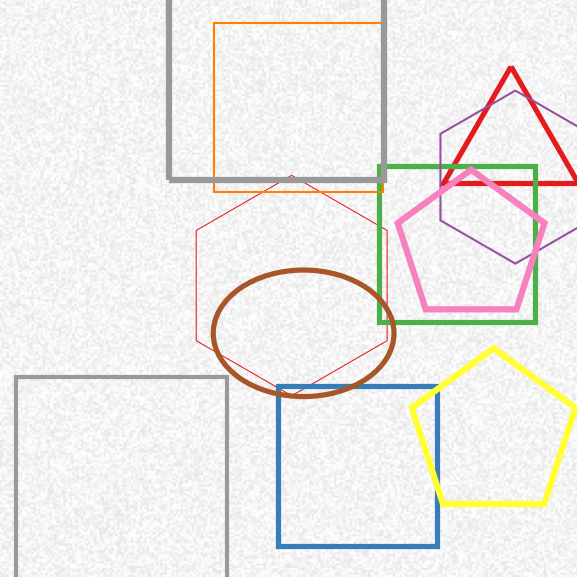[{"shape": "hexagon", "thickness": 0.5, "radius": 0.95, "center": [0.505, 0.505]}, {"shape": "triangle", "thickness": 2.5, "radius": 0.67, "center": [0.885, 0.749]}, {"shape": "square", "thickness": 2.5, "radius": 0.69, "center": [0.619, 0.192]}, {"shape": "square", "thickness": 2.5, "radius": 0.67, "center": [0.791, 0.577]}, {"shape": "hexagon", "thickness": 1, "radius": 0.75, "center": [0.892, 0.692]}, {"shape": "square", "thickness": 1, "radius": 0.73, "center": [0.517, 0.812]}, {"shape": "pentagon", "thickness": 3, "radius": 0.74, "center": [0.855, 0.247]}, {"shape": "oval", "thickness": 2.5, "radius": 0.78, "center": [0.526, 0.422]}, {"shape": "pentagon", "thickness": 3, "radius": 0.67, "center": [0.816, 0.572]}, {"shape": "square", "thickness": 2, "radius": 0.91, "center": [0.211, 0.164]}, {"shape": "square", "thickness": 3, "radius": 0.93, "center": [0.479, 0.873]}]